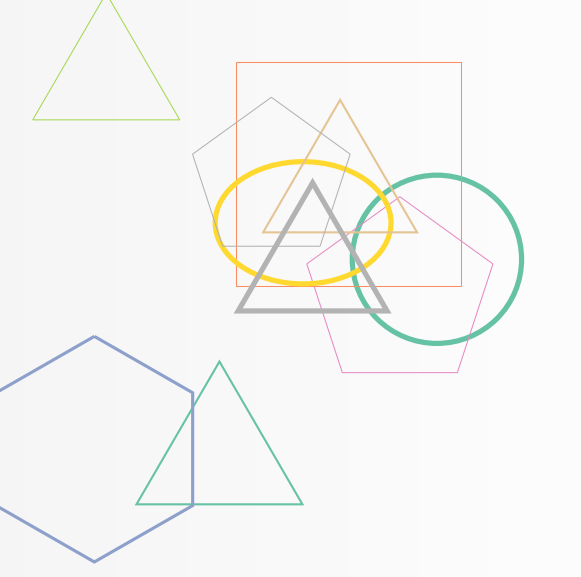[{"shape": "triangle", "thickness": 1, "radius": 0.82, "center": [0.378, 0.208]}, {"shape": "circle", "thickness": 2.5, "radius": 0.73, "center": [0.752, 0.55]}, {"shape": "square", "thickness": 0.5, "radius": 0.97, "center": [0.6, 0.698]}, {"shape": "hexagon", "thickness": 1.5, "radius": 0.98, "center": [0.162, 0.221]}, {"shape": "pentagon", "thickness": 0.5, "radius": 0.84, "center": [0.688, 0.49]}, {"shape": "triangle", "thickness": 0.5, "radius": 0.73, "center": [0.183, 0.865]}, {"shape": "oval", "thickness": 2.5, "radius": 0.76, "center": [0.521, 0.613]}, {"shape": "triangle", "thickness": 1, "radius": 0.76, "center": [0.585, 0.673]}, {"shape": "pentagon", "thickness": 0.5, "radius": 0.71, "center": [0.467, 0.688]}, {"shape": "triangle", "thickness": 2.5, "radius": 0.74, "center": [0.538, 0.535]}]